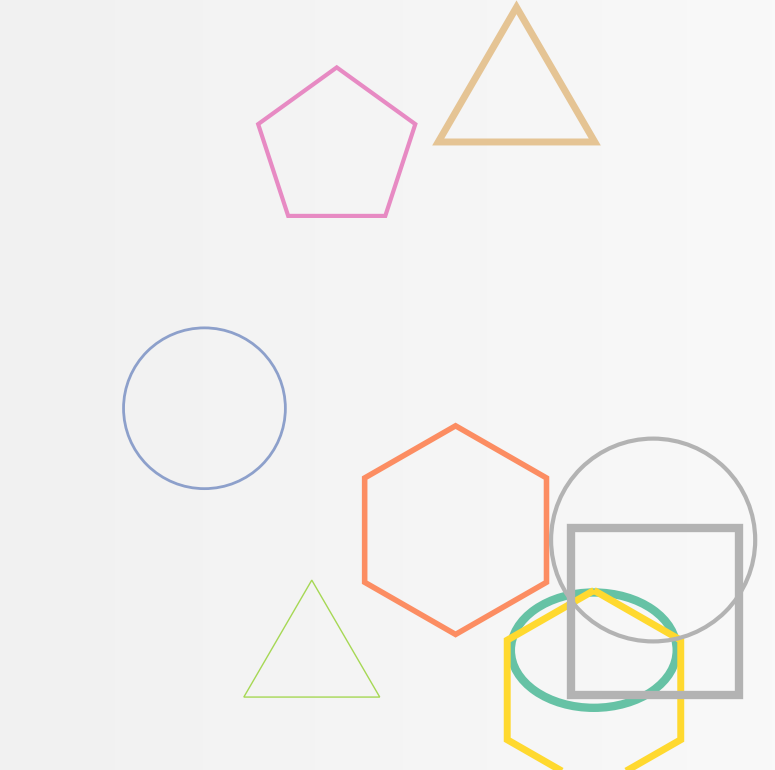[{"shape": "oval", "thickness": 3, "radius": 0.53, "center": [0.766, 0.156]}, {"shape": "hexagon", "thickness": 2, "radius": 0.68, "center": [0.588, 0.312]}, {"shape": "circle", "thickness": 1, "radius": 0.52, "center": [0.264, 0.47]}, {"shape": "pentagon", "thickness": 1.5, "radius": 0.53, "center": [0.434, 0.806]}, {"shape": "triangle", "thickness": 0.5, "radius": 0.51, "center": [0.402, 0.145]}, {"shape": "hexagon", "thickness": 2.5, "radius": 0.65, "center": [0.766, 0.104]}, {"shape": "triangle", "thickness": 2.5, "radius": 0.58, "center": [0.666, 0.874]}, {"shape": "square", "thickness": 3, "radius": 0.55, "center": [0.845, 0.206]}, {"shape": "circle", "thickness": 1.5, "radius": 0.66, "center": [0.843, 0.299]}]